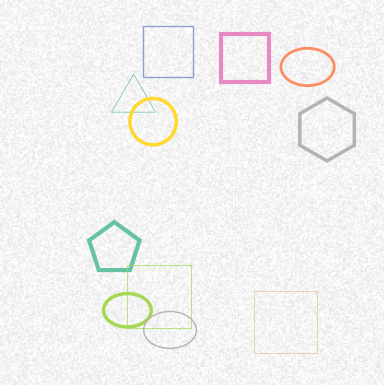[{"shape": "pentagon", "thickness": 3, "radius": 0.34, "center": [0.297, 0.354]}, {"shape": "triangle", "thickness": 0.5, "radius": 0.33, "center": [0.347, 0.742]}, {"shape": "oval", "thickness": 2, "radius": 0.35, "center": [0.799, 0.826]}, {"shape": "square", "thickness": 1, "radius": 0.33, "center": [0.437, 0.867]}, {"shape": "square", "thickness": 3, "radius": 0.31, "center": [0.636, 0.85]}, {"shape": "oval", "thickness": 2.5, "radius": 0.31, "center": [0.331, 0.194]}, {"shape": "square", "thickness": 0.5, "radius": 0.42, "center": [0.413, 0.23]}, {"shape": "circle", "thickness": 2.5, "radius": 0.3, "center": [0.398, 0.684]}, {"shape": "square", "thickness": 0.5, "radius": 0.41, "center": [0.741, 0.163]}, {"shape": "hexagon", "thickness": 2.5, "radius": 0.41, "center": [0.85, 0.664]}, {"shape": "oval", "thickness": 1, "radius": 0.34, "center": [0.442, 0.143]}]